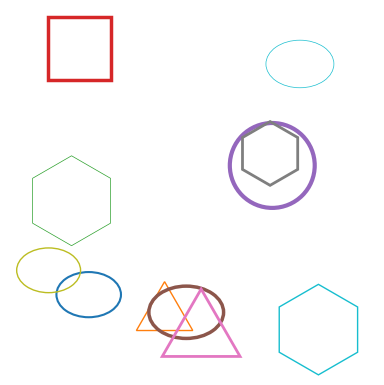[{"shape": "oval", "thickness": 1.5, "radius": 0.42, "center": [0.23, 0.235]}, {"shape": "triangle", "thickness": 1, "radius": 0.42, "center": [0.427, 0.184]}, {"shape": "hexagon", "thickness": 0.5, "radius": 0.58, "center": [0.186, 0.479]}, {"shape": "square", "thickness": 2.5, "radius": 0.41, "center": [0.206, 0.874]}, {"shape": "circle", "thickness": 3, "radius": 0.55, "center": [0.707, 0.57]}, {"shape": "oval", "thickness": 2.5, "radius": 0.49, "center": [0.484, 0.189]}, {"shape": "triangle", "thickness": 2, "radius": 0.58, "center": [0.522, 0.133]}, {"shape": "hexagon", "thickness": 2, "radius": 0.41, "center": [0.702, 0.601]}, {"shape": "oval", "thickness": 1, "radius": 0.41, "center": [0.126, 0.298]}, {"shape": "oval", "thickness": 0.5, "radius": 0.44, "center": [0.779, 0.834]}, {"shape": "hexagon", "thickness": 1, "radius": 0.59, "center": [0.827, 0.144]}]